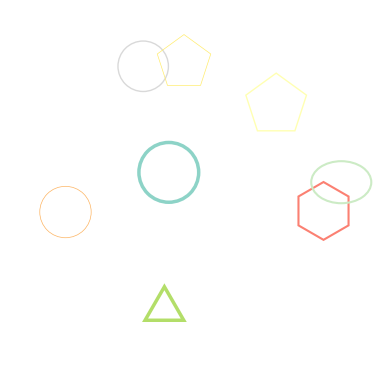[{"shape": "circle", "thickness": 2.5, "radius": 0.39, "center": [0.438, 0.552]}, {"shape": "pentagon", "thickness": 1, "radius": 0.41, "center": [0.717, 0.727]}, {"shape": "hexagon", "thickness": 1.5, "radius": 0.38, "center": [0.84, 0.452]}, {"shape": "circle", "thickness": 0.5, "radius": 0.33, "center": [0.17, 0.449]}, {"shape": "triangle", "thickness": 2.5, "radius": 0.29, "center": [0.427, 0.197]}, {"shape": "circle", "thickness": 1, "radius": 0.33, "center": [0.372, 0.828]}, {"shape": "oval", "thickness": 1.5, "radius": 0.39, "center": [0.886, 0.527]}, {"shape": "pentagon", "thickness": 0.5, "radius": 0.37, "center": [0.478, 0.837]}]